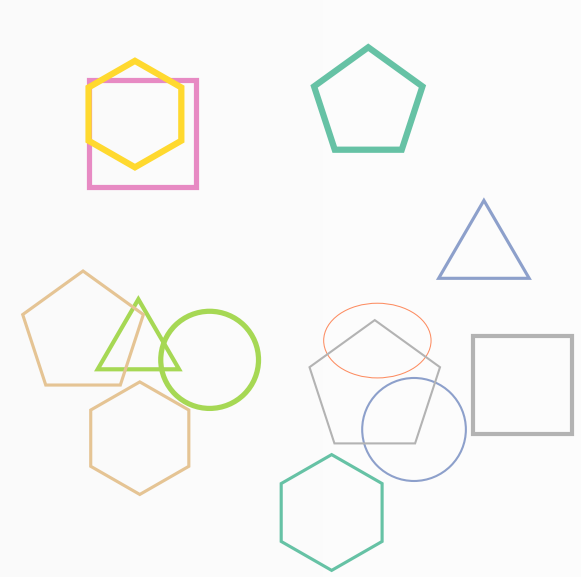[{"shape": "pentagon", "thickness": 3, "radius": 0.49, "center": [0.634, 0.819]}, {"shape": "hexagon", "thickness": 1.5, "radius": 0.5, "center": [0.571, 0.112]}, {"shape": "oval", "thickness": 0.5, "radius": 0.46, "center": [0.649, 0.409]}, {"shape": "circle", "thickness": 1, "radius": 0.45, "center": [0.712, 0.255]}, {"shape": "triangle", "thickness": 1.5, "radius": 0.45, "center": [0.833, 0.562]}, {"shape": "square", "thickness": 2.5, "radius": 0.46, "center": [0.245, 0.767]}, {"shape": "circle", "thickness": 2.5, "radius": 0.42, "center": [0.361, 0.376]}, {"shape": "triangle", "thickness": 2, "radius": 0.4, "center": [0.238, 0.4]}, {"shape": "hexagon", "thickness": 3, "radius": 0.46, "center": [0.232, 0.802]}, {"shape": "pentagon", "thickness": 1.5, "radius": 0.55, "center": [0.143, 0.421]}, {"shape": "hexagon", "thickness": 1.5, "radius": 0.49, "center": [0.24, 0.24]}, {"shape": "square", "thickness": 2, "radius": 0.43, "center": [0.9, 0.333]}, {"shape": "pentagon", "thickness": 1, "radius": 0.59, "center": [0.645, 0.327]}]